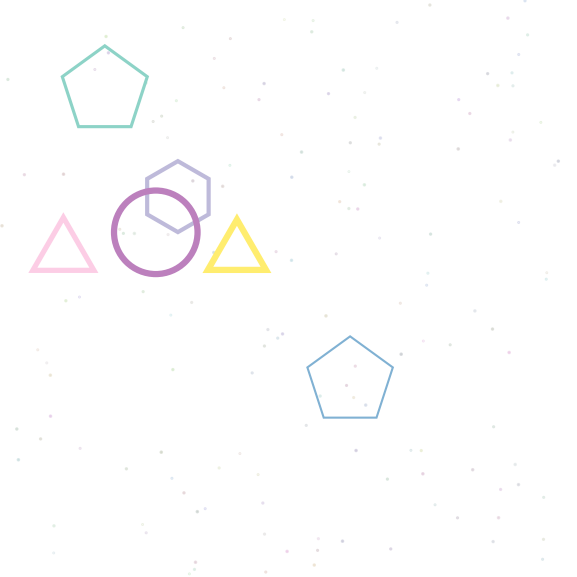[{"shape": "pentagon", "thickness": 1.5, "radius": 0.39, "center": [0.181, 0.842]}, {"shape": "hexagon", "thickness": 2, "radius": 0.31, "center": [0.308, 0.659]}, {"shape": "pentagon", "thickness": 1, "radius": 0.39, "center": [0.606, 0.339]}, {"shape": "triangle", "thickness": 2.5, "radius": 0.31, "center": [0.11, 0.562]}, {"shape": "circle", "thickness": 3, "radius": 0.36, "center": [0.27, 0.597]}, {"shape": "triangle", "thickness": 3, "radius": 0.29, "center": [0.41, 0.561]}]